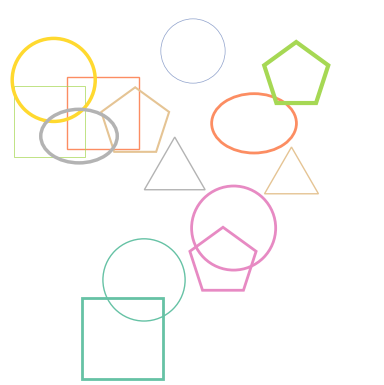[{"shape": "square", "thickness": 2, "radius": 0.52, "center": [0.317, 0.122]}, {"shape": "circle", "thickness": 1, "radius": 0.53, "center": [0.374, 0.273]}, {"shape": "oval", "thickness": 2, "radius": 0.55, "center": [0.66, 0.68]}, {"shape": "square", "thickness": 1, "radius": 0.47, "center": [0.268, 0.706]}, {"shape": "circle", "thickness": 0.5, "radius": 0.42, "center": [0.501, 0.868]}, {"shape": "circle", "thickness": 2, "radius": 0.55, "center": [0.607, 0.408]}, {"shape": "pentagon", "thickness": 2, "radius": 0.45, "center": [0.579, 0.319]}, {"shape": "pentagon", "thickness": 3, "radius": 0.44, "center": [0.769, 0.803]}, {"shape": "square", "thickness": 0.5, "radius": 0.46, "center": [0.129, 0.684]}, {"shape": "circle", "thickness": 2.5, "radius": 0.54, "center": [0.14, 0.792]}, {"shape": "pentagon", "thickness": 1.5, "radius": 0.46, "center": [0.351, 0.681]}, {"shape": "triangle", "thickness": 1, "radius": 0.4, "center": [0.757, 0.537]}, {"shape": "oval", "thickness": 2.5, "radius": 0.5, "center": [0.205, 0.646]}, {"shape": "triangle", "thickness": 1, "radius": 0.46, "center": [0.454, 0.553]}]